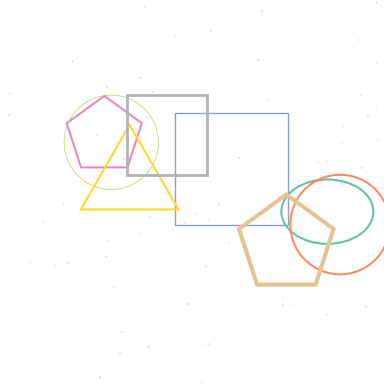[{"shape": "oval", "thickness": 1.5, "radius": 0.6, "center": [0.85, 0.45]}, {"shape": "circle", "thickness": 1.5, "radius": 0.65, "center": [0.883, 0.417]}, {"shape": "square", "thickness": 1, "radius": 0.73, "center": [0.601, 0.561]}, {"shape": "pentagon", "thickness": 1.5, "radius": 0.51, "center": [0.271, 0.648]}, {"shape": "circle", "thickness": 0.5, "radius": 0.61, "center": [0.289, 0.63]}, {"shape": "triangle", "thickness": 1.5, "radius": 0.73, "center": [0.337, 0.529]}, {"shape": "pentagon", "thickness": 3, "radius": 0.65, "center": [0.744, 0.365]}, {"shape": "square", "thickness": 2, "radius": 0.52, "center": [0.433, 0.65]}]